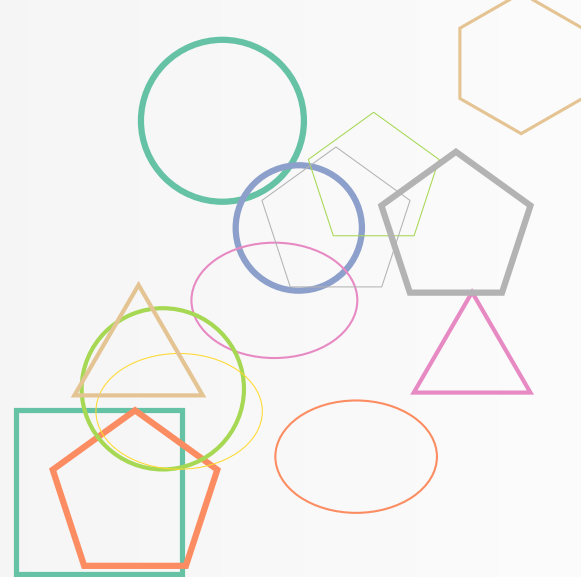[{"shape": "circle", "thickness": 3, "radius": 0.7, "center": [0.383, 0.79]}, {"shape": "square", "thickness": 2.5, "radius": 0.71, "center": [0.171, 0.147]}, {"shape": "oval", "thickness": 1, "radius": 0.7, "center": [0.613, 0.208]}, {"shape": "pentagon", "thickness": 3, "radius": 0.74, "center": [0.232, 0.14]}, {"shape": "circle", "thickness": 3, "radius": 0.54, "center": [0.514, 0.604]}, {"shape": "oval", "thickness": 1, "radius": 0.71, "center": [0.472, 0.479]}, {"shape": "triangle", "thickness": 2, "radius": 0.58, "center": [0.812, 0.377]}, {"shape": "pentagon", "thickness": 0.5, "radius": 0.59, "center": [0.643, 0.687]}, {"shape": "circle", "thickness": 2, "radius": 0.7, "center": [0.28, 0.326]}, {"shape": "oval", "thickness": 0.5, "radius": 0.72, "center": [0.308, 0.287]}, {"shape": "hexagon", "thickness": 1.5, "radius": 0.61, "center": [0.897, 0.889]}, {"shape": "triangle", "thickness": 2, "radius": 0.64, "center": [0.238, 0.378]}, {"shape": "pentagon", "thickness": 3, "radius": 0.67, "center": [0.784, 0.601]}, {"shape": "pentagon", "thickness": 0.5, "radius": 0.67, "center": [0.578, 0.611]}]